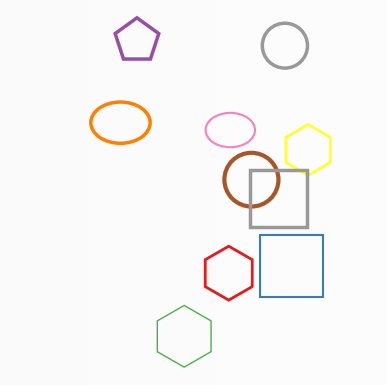[{"shape": "hexagon", "thickness": 2, "radius": 0.35, "center": [0.59, 0.291]}, {"shape": "square", "thickness": 1.5, "radius": 0.4, "center": [0.751, 0.309]}, {"shape": "hexagon", "thickness": 1, "radius": 0.4, "center": [0.475, 0.127]}, {"shape": "pentagon", "thickness": 2.5, "radius": 0.3, "center": [0.353, 0.895]}, {"shape": "oval", "thickness": 2.5, "radius": 0.38, "center": [0.311, 0.681]}, {"shape": "hexagon", "thickness": 2, "radius": 0.33, "center": [0.795, 0.611]}, {"shape": "circle", "thickness": 3, "radius": 0.35, "center": [0.649, 0.533]}, {"shape": "oval", "thickness": 1.5, "radius": 0.32, "center": [0.594, 0.662]}, {"shape": "circle", "thickness": 2.5, "radius": 0.29, "center": [0.735, 0.881]}, {"shape": "square", "thickness": 2.5, "radius": 0.37, "center": [0.719, 0.485]}]